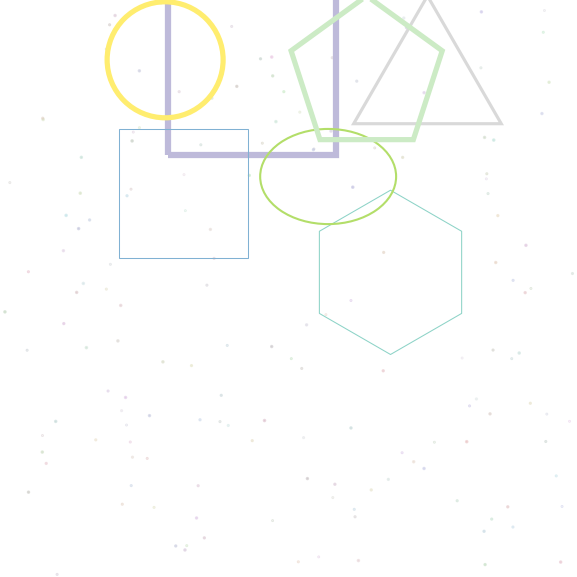[{"shape": "hexagon", "thickness": 0.5, "radius": 0.71, "center": [0.676, 0.528]}, {"shape": "square", "thickness": 3, "radius": 0.73, "center": [0.436, 0.876]}, {"shape": "square", "thickness": 0.5, "radius": 0.56, "center": [0.318, 0.664]}, {"shape": "oval", "thickness": 1, "radius": 0.59, "center": [0.568, 0.693]}, {"shape": "triangle", "thickness": 1.5, "radius": 0.74, "center": [0.74, 0.859]}, {"shape": "pentagon", "thickness": 2.5, "radius": 0.69, "center": [0.635, 0.869]}, {"shape": "circle", "thickness": 2.5, "radius": 0.5, "center": [0.286, 0.896]}]